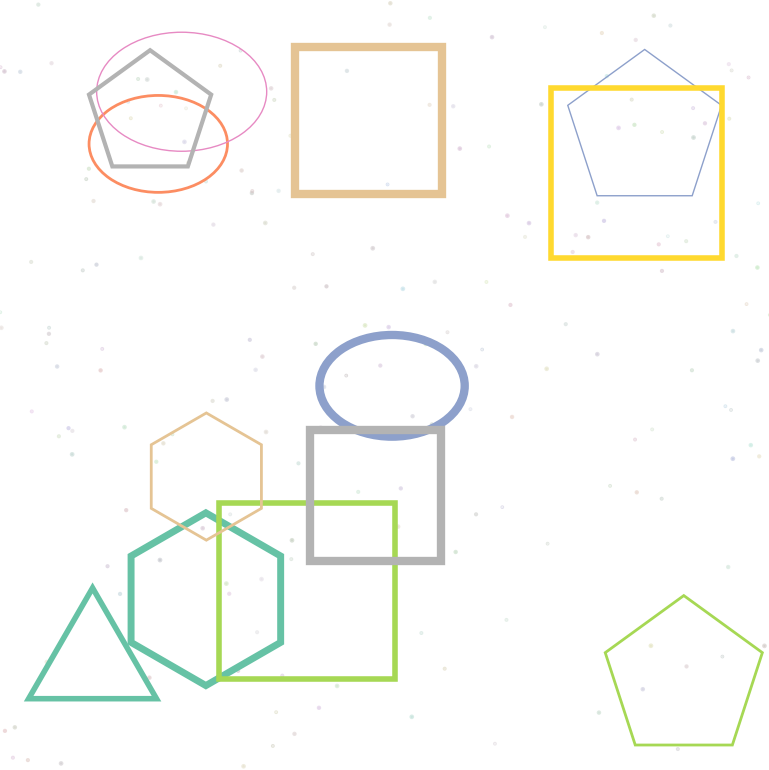[{"shape": "triangle", "thickness": 2, "radius": 0.48, "center": [0.12, 0.141]}, {"shape": "hexagon", "thickness": 2.5, "radius": 0.56, "center": [0.267, 0.222]}, {"shape": "oval", "thickness": 1, "radius": 0.45, "center": [0.206, 0.813]}, {"shape": "pentagon", "thickness": 0.5, "radius": 0.53, "center": [0.837, 0.831]}, {"shape": "oval", "thickness": 3, "radius": 0.47, "center": [0.509, 0.499]}, {"shape": "oval", "thickness": 0.5, "radius": 0.55, "center": [0.236, 0.881]}, {"shape": "pentagon", "thickness": 1, "radius": 0.54, "center": [0.888, 0.119]}, {"shape": "square", "thickness": 2, "radius": 0.57, "center": [0.399, 0.233]}, {"shape": "square", "thickness": 2, "radius": 0.55, "center": [0.827, 0.775]}, {"shape": "hexagon", "thickness": 1, "radius": 0.41, "center": [0.268, 0.381]}, {"shape": "square", "thickness": 3, "radius": 0.48, "center": [0.479, 0.843]}, {"shape": "pentagon", "thickness": 1.5, "radius": 0.42, "center": [0.195, 0.851]}, {"shape": "square", "thickness": 3, "radius": 0.43, "center": [0.488, 0.357]}]